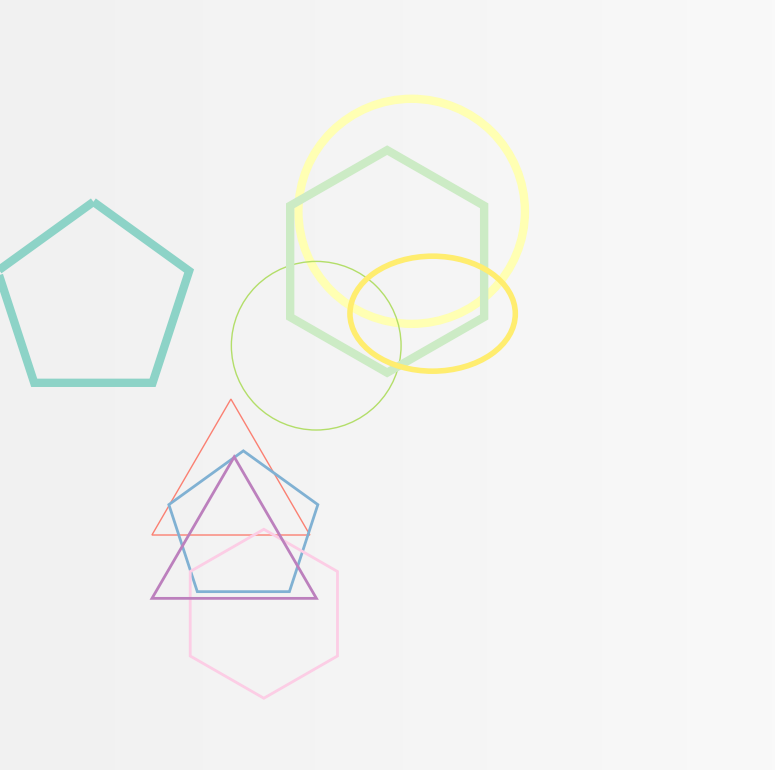[{"shape": "pentagon", "thickness": 3, "radius": 0.65, "center": [0.121, 0.608]}, {"shape": "circle", "thickness": 3, "radius": 0.73, "center": [0.531, 0.726]}, {"shape": "triangle", "thickness": 0.5, "radius": 0.59, "center": [0.298, 0.364]}, {"shape": "pentagon", "thickness": 1, "radius": 0.51, "center": [0.314, 0.313]}, {"shape": "circle", "thickness": 0.5, "radius": 0.55, "center": [0.408, 0.551]}, {"shape": "hexagon", "thickness": 1, "radius": 0.55, "center": [0.34, 0.203]}, {"shape": "triangle", "thickness": 1, "radius": 0.61, "center": [0.302, 0.284]}, {"shape": "hexagon", "thickness": 3, "radius": 0.72, "center": [0.5, 0.661]}, {"shape": "oval", "thickness": 2, "radius": 0.53, "center": [0.558, 0.593]}]